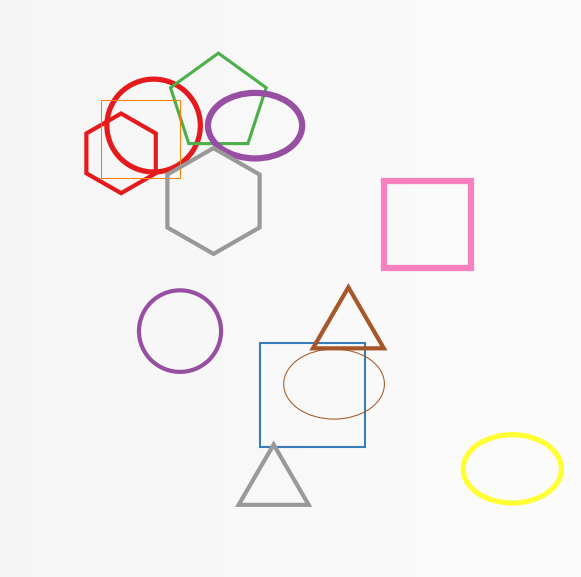[{"shape": "circle", "thickness": 2.5, "radius": 0.4, "center": [0.264, 0.782]}, {"shape": "hexagon", "thickness": 2, "radius": 0.34, "center": [0.208, 0.734]}, {"shape": "square", "thickness": 1, "radius": 0.45, "center": [0.537, 0.316]}, {"shape": "pentagon", "thickness": 1.5, "radius": 0.43, "center": [0.376, 0.821]}, {"shape": "circle", "thickness": 2, "radius": 0.35, "center": [0.31, 0.426]}, {"shape": "oval", "thickness": 3, "radius": 0.41, "center": [0.439, 0.782]}, {"shape": "square", "thickness": 0.5, "radius": 0.34, "center": [0.242, 0.759]}, {"shape": "oval", "thickness": 2.5, "radius": 0.42, "center": [0.881, 0.187]}, {"shape": "oval", "thickness": 0.5, "radius": 0.43, "center": [0.575, 0.334]}, {"shape": "triangle", "thickness": 2, "radius": 0.35, "center": [0.599, 0.431]}, {"shape": "square", "thickness": 3, "radius": 0.38, "center": [0.736, 0.61]}, {"shape": "triangle", "thickness": 2, "radius": 0.35, "center": [0.471, 0.16]}, {"shape": "hexagon", "thickness": 2, "radius": 0.46, "center": [0.367, 0.651]}]